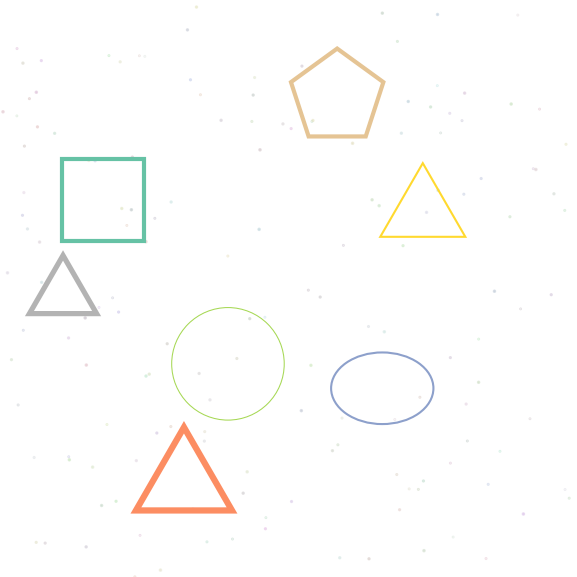[{"shape": "square", "thickness": 2, "radius": 0.36, "center": [0.179, 0.654]}, {"shape": "triangle", "thickness": 3, "radius": 0.48, "center": [0.319, 0.163]}, {"shape": "oval", "thickness": 1, "radius": 0.44, "center": [0.662, 0.327]}, {"shape": "circle", "thickness": 0.5, "radius": 0.49, "center": [0.395, 0.369]}, {"shape": "triangle", "thickness": 1, "radius": 0.43, "center": [0.732, 0.632]}, {"shape": "pentagon", "thickness": 2, "radius": 0.42, "center": [0.584, 0.831]}, {"shape": "triangle", "thickness": 2.5, "radius": 0.34, "center": [0.109, 0.49]}]